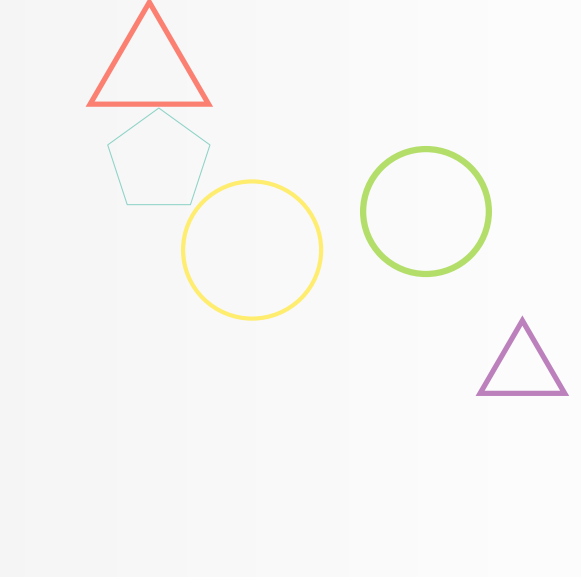[{"shape": "pentagon", "thickness": 0.5, "radius": 0.46, "center": [0.273, 0.72]}, {"shape": "triangle", "thickness": 2.5, "radius": 0.59, "center": [0.257, 0.878]}, {"shape": "circle", "thickness": 3, "radius": 0.54, "center": [0.733, 0.633]}, {"shape": "triangle", "thickness": 2.5, "radius": 0.42, "center": [0.899, 0.36]}, {"shape": "circle", "thickness": 2, "radius": 0.59, "center": [0.434, 0.566]}]